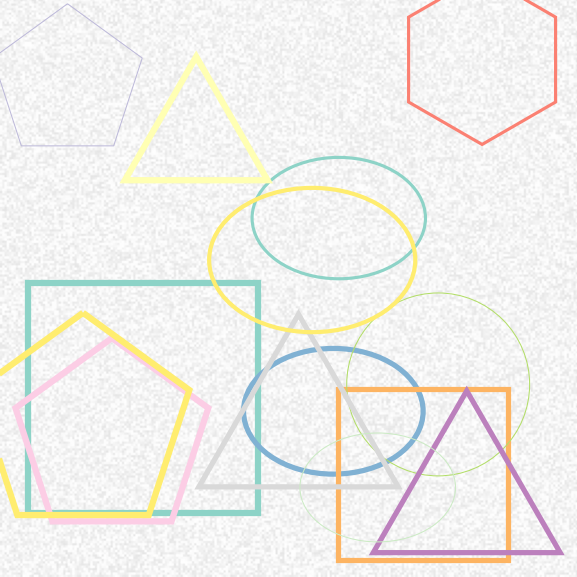[{"shape": "oval", "thickness": 1.5, "radius": 0.75, "center": [0.587, 0.622]}, {"shape": "square", "thickness": 3, "radius": 1.0, "center": [0.247, 0.31]}, {"shape": "triangle", "thickness": 3, "radius": 0.71, "center": [0.34, 0.758]}, {"shape": "pentagon", "thickness": 0.5, "radius": 0.68, "center": [0.117, 0.857]}, {"shape": "hexagon", "thickness": 1.5, "radius": 0.73, "center": [0.835, 0.896]}, {"shape": "oval", "thickness": 2.5, "radius": 0.78, "center": [0.577, 0.287]}, {"shape": "square", "thickness": 2.5, "radius": 0.74, "center": [0.733, 0.178]}, {"shape": "circle", "thickness": 0.5, "radius": 0.79, "center": [0.759, 0.333]}, {"shape": "pentagon", "thickness": 3, "radius": 0.88, "center": [0.194, 0.238]}, {"shape": "triangle", "thickness": 2.5, "radius": 1.0, "center": [0.517, 0.256]}, {"shape": "triangle", "thickness": 2.5, "radius": 0.93, "center": [0.808, 0.136]}, {"shape": "oval", "thickness": 0.5, "radius": 0.67, "center": [0.654, 0.155]}, {"shape": "oval", "thickness": 2, "radius": 0.89, "center": [0.541, 0.549]}, {"shape": "pentagon", "thickness": 3, "radius": 0.97, "center": [0.144, 0.264]}]